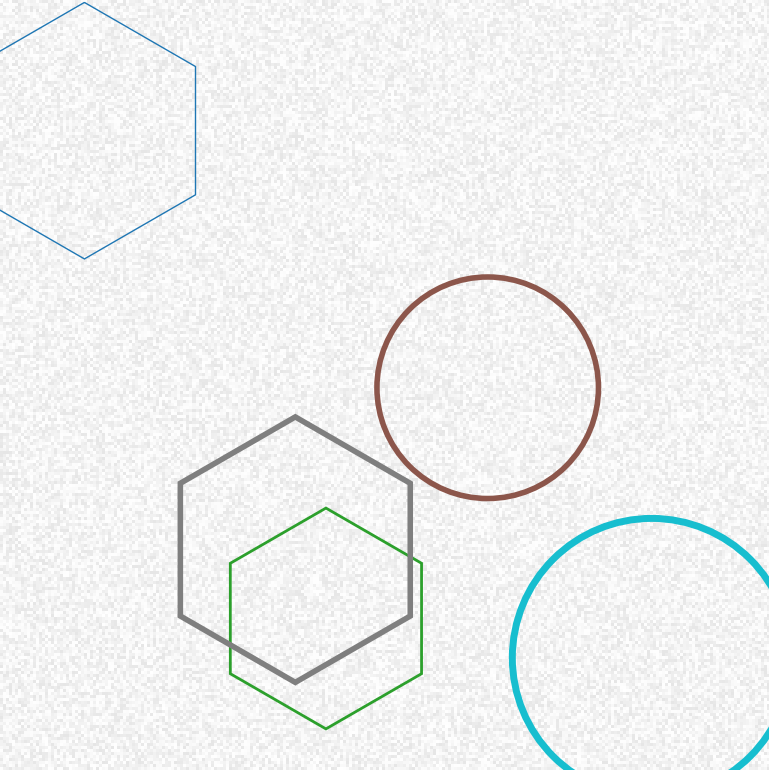[{"shape": "hexagon", "thickness": 0.5, "radius": 0.83, "center": [0.11, 0.83]}, {"shape": "hexagon", "thickness": 1, "radius": 0.72, "center": [0.423, 0.197]}, {"shape": "circle", "thickness": 2, "radius": 0.72, "center": [0.633, 0.496]}, {"shape": "hexagon", "thickness": 2, "radius": 0.86, "center": [0.384, 0.286]}, {"shape": "circle", "thickness": 2.5, "radius": 0.9, "center": [0.846, 0.146]}]